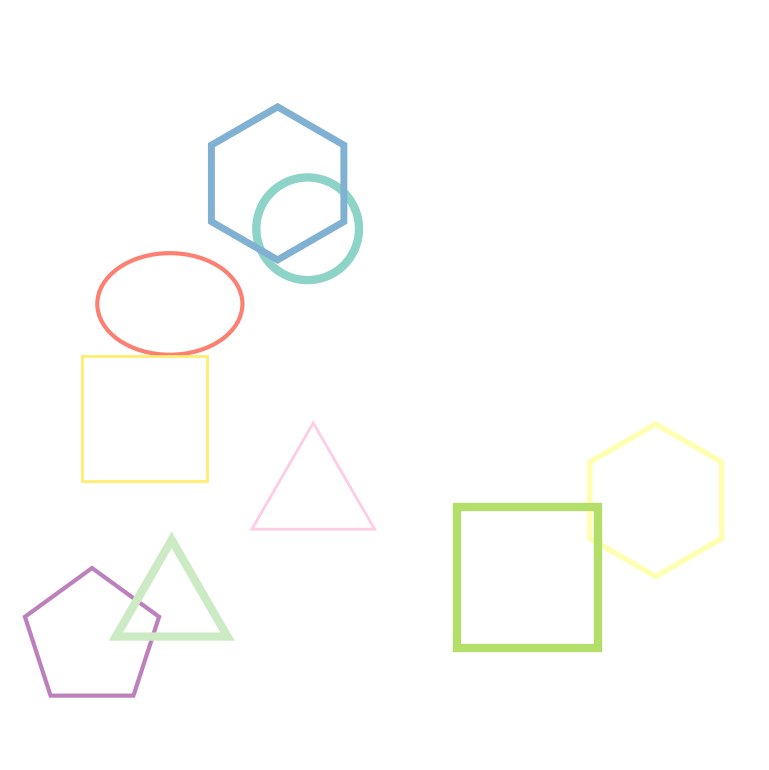[{"shape": "circle", "thickness": 3, "radius": 0.33, "center": [0.4, 0.703]}, {"shape": "hexagon", "thickness": 2, "radius": 0.49, "center": [0.852, 0.35]}, {"shape": "oval", "thickness": 1.5, "radius": 0.47, "center": [0.221, 0.605]}, {"shape": "hexagon", "thickness": 2.5, "radius": 0.5, "center": [0.361, 0.762]}, {"shape": "square", "thickness": 3, "radius": 0.46, "center": [0.685, 0.25]}, {"shape": "triangle", "thickness": 1, "radius": 0.46, "center": [0.407, 0.359]}, {"shape": "pentagon", "thickness": 1.5, "radius": 0.46, "center": [0.119, 0.171]}, {"shape": "triangle", "thickness": 3, "radius": 0.42, "center": [0.223, 0.215]}, {"shape": "square", "thickness": 1, "radius": 0.41, "center": [0.188, 0.457]}]